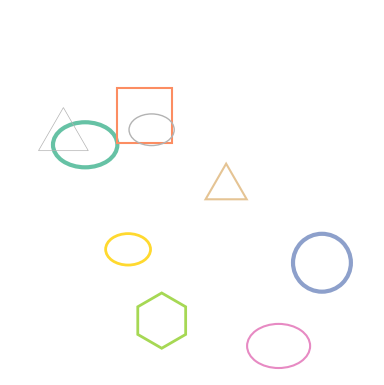[{"shape": "oval", "thickness": 3, "radius": 0.42, "center": [0.221, 0.624]}, {"shape": "square", "thickness": 1.5, "radius": 0.36, "center": [0.375, 0.701]}, {"shape": "circle", "thickness": 3, "radius": 0.38, "center": [0.836, 0.318]}, {"shape": "oval", "thickness": 1.5, "radius": 0.41, "center": [0.724, 0.101]}, {"shape": "hexagon", "thickness": 2, "radius": 0.36, "center": [0.42, 0.167]}, {"shape": "oval", "thickness": 2, "radius": 0.29, "center": [0.333, 0.352]}, {"shape": "triangle", "thickness": 1.5, "radius": 0.31, "center": [0.587, 0.513]}, {"shape": "triangle", "thickness": 0.5, "radius": 0.37, "center": [0.165, 0.646]}, {"shape": "oval", "thickness": 1, "radius": 0.29, "center": [0.394, 0.663]}]